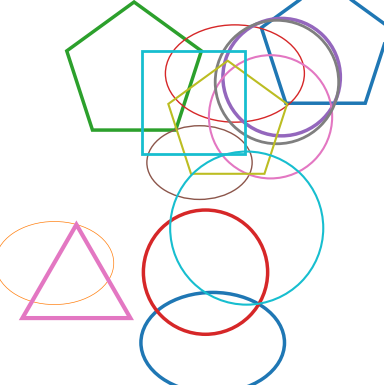[{"shape": "oval", "thickness": 2.5, "radius": 0.93, "center": [0.552, 0.11]}, {"shape": "pentagon", "thickness": 2.5, "radius": 0.88, "center": [0.846, 0.874]}, {"shape": "oval", "thickness": 0.5, "radius": 0.77, "center": [0.141, 0.317]}, {"shape": "pentagon", "thickness": 2.5, "radius": 0.92, "center": [0.348, 0.811]}, {"shape": "oval", "thickness": 1, "radius": 0.9, "center": [0.61, 0.809]}, {"shape": "circle", "thickness": 2.5, "radius": 0.81, "center": [0.534, 0.293]}, {"shape": "circle", "thickness": 2.5, "radius": 0.76, "center": [0.731, 0.8]}, {"shape": "oval", "thickness": 1, "radius": 0.68, "center": [0.518, 0.578]}, {"shape": "circle", "thickness": 1.5, "radius": 0.8, "center": [0.703, 0.697]}, {"shape": "triangle", "thickness": 3, "radius": 0.81, "center": [0.198, 0.255]}, {"shape": "circle", "thickness": 2, "radius": 0.8, "center": [0.719, 0.787]}, {"shape": "pentagon", "thickness": 1.5, "radius": 0.81, "center": [0.591, 0.68]}, {"shape": "circle", "thickness": 1.5, "radius": 0.99, "center": [0.641, 0.408]}, {"shape": "square", "thickness": 2, "radius": 0.67, "center": [0.501, 0.734]}]